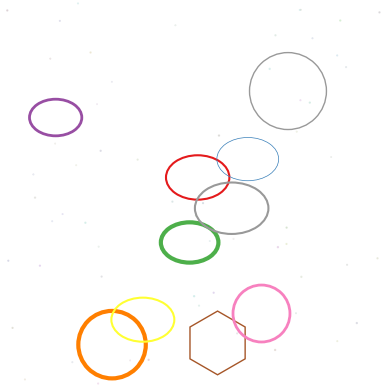[{"shape": "oval", "thickness": 1.5, "radius": 0.41, "center": [0.513, 0.539]}, {"shape": "oval", "thickness": 0.5, "radius": 0.4, "center": [0.644, 0.587]}, {"shape": "oval", "thickness": 3, "radius": 0.37, "center": [0.493, 0.37]}, {"shape": "oval", "thickness": 2, "radius": 0.34, "center": [0.145, 0.695]}, {"shape": "circle", "thickness": 3, "radius": 0.44, "center": [0.291, 0.105]}, {"shape": "oval", "thickness": 1.5, "radius": 0.41, "center": [0.371, 0.17]}, {"shape": "hexagon", "thickness": 1, "radius": 0.41, "center": [0.565, 0.109]}, {"shape": "circle", "thickness": 2, "radius": 0.37, "center": [0.679, 0.186]}, {"shape": "circle", "thickness": 1, "radius": 0.5, "center": [0.748, 0.763]}, {"shape": "oval", "thickness": 1.5, "radius": 0.48, "center": [0.602, 0.459]}]